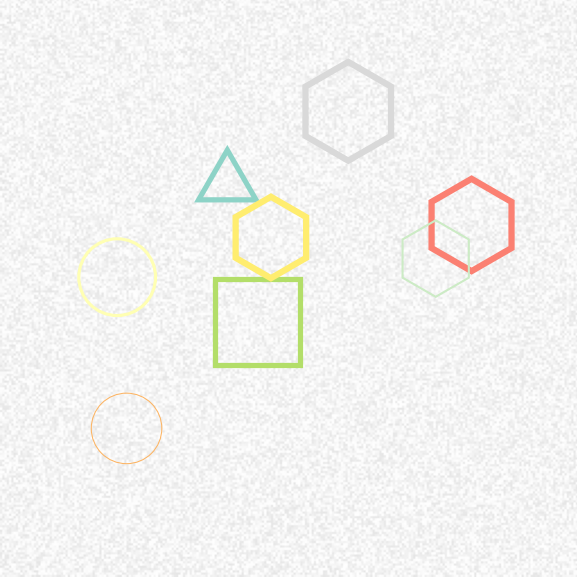[{"shape": "triangle", "thickness": 2.5, "radius": 0.29, "center": [0.394, 0.682]}, {"shape": "circle", "thickness": 1.5, "radius": 0.33, "center": [0.203, 0.519]}, {"shape": "hexagon", "thickness": 3, "radius": 0.4, "center": [0.817, 0.61]}, {"shape": "circle", "thickness": 0.5, "radius": 0.31, "center": [0.219, 0.257]}, {"shape": "square", "thickness": 2.5, "radius": 0.37, "center": [0.446, 0.441]}, {"shape": "hexagon", "thickness": 3, "radius": 0.43, "center": [0.603, 0.806]}, {"shape": "hexagon", "thickness": 1, "radius": 0.33, "center": [0.754, 0.551]}, {"shape": "hexagon", "thickness": 3, "radius": 0.35, "center": [0.469, 0.588]}]